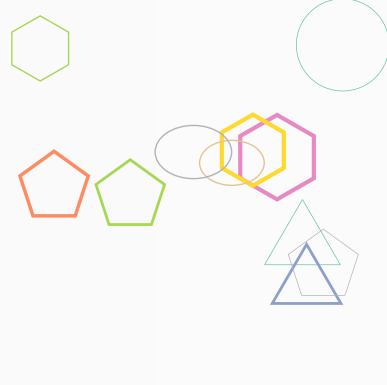[{"shape": "circle", "thickness": 0.5, "radius": 0.6, "center": [0.884, 0.883]}, {"shape": "triangle", "thickness": 0.5, "radius": 0.56, "center": [0.781, 0.369]}, {"shape": "pentagon", "thickness": 2.5, "radius": 0.46, "center": [0.14, 0.514]}, {"shape": "triangle", "thickness": 2, "radius": 0.51, "center": [0.791, 0.263]}, {"shape": "hexagon", "thickness": 3, "radius": 0.55, "center": [0.715, 0.592]}, {"shape": "hexagon", "thickness": 1, "radius": 0.42, "center": [0.104, 0.874]}, {"shape": "pentagon", "thickness": 2, "radius": 0.47, "center": [0.336, 0.492]}, {"shape": "hexagon", "thickness": 3, "radius": 0.46, "center": [0.652, 0.61]}, {"shape": "oval", "thickness": 1, "radius": 0.42, "center": [0.598, 0.577]}, {"shape": "pentagon", "thickness": 0.5, "radius": 0.48, "center": [0.834, 0.31]}, {"shape": "oval", "thickness": 1, "radius": 0.49, "center": [0.499, 0.605]}]